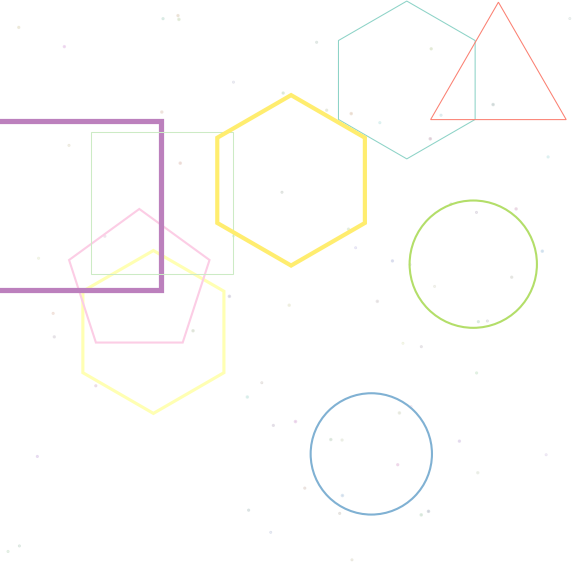[{"shape": "hexagon", "thickness": 0.5, "radius": 0.68, "center": [0.704, 0.861]}, {"shape": "hexagon", "thickness": 1.5, "radius": 0.71, "center": [0.266, 0.424]}, {"shape": "triangle", "thickness": 0.5, "radius": 0.68, "center": [0.863, 0.86]}, {"shape": "circle", "thickness": 1, "radius": 0.53, "center": [0.643, 0.213]}, {"shape": "circle", "thickness": 1, "radius": 0.55, "center": [0.819, 0.542]}, {"shape": "pentagon", "thickness": 1, "radius": 0.64, "center": [0.241, 0.509]}, {"shape": "square", "thickness": 2.5, "radius": 0.73, "center": [0.133, 0.643]}, {"shape": "square", "thickness": 0.5, "radius": 0.61, "center": [0.281, 0.648]}, {"shape": "hexagon", "thickness": 2, "radius": 0.74, "center": [0.504, 0.687]}]